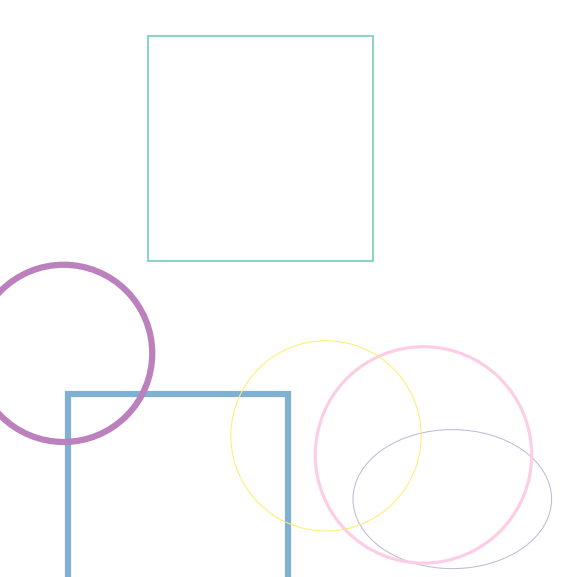[{"shape": "square", "thickness": 1, "radius": 0.98, "center": [0.451, 0.741]}, {"shape": "oval", "thickness": 0.5, "radius": 0.86, "center": [0.783, 0.135]}, {"shape": "square", "thickness": 3, "radius": 0.95, "center": [0.308, 0.126]}, {"shape": "circle", "thickness": 1.5, "radius": 0.94, "center": [0.733, 0.211]}, {"shape": "circle", "thickness": 3, "radius": 0.77, "center": [0.11, 0.387]}, {"shape": "circle", "thickness": 0.5, "radius": 0.82, "center": [0.565, 0.244]}]